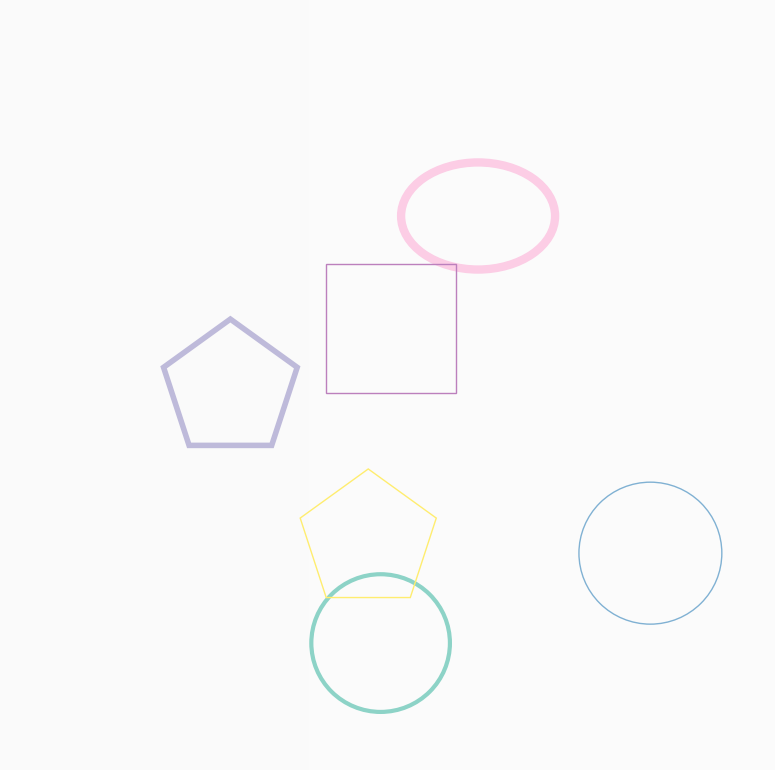[{"shape": "circle", "thickness": 1.5, "radius": 0.45, "center": [0.491, 0.165]}, {"shape": "pentagon", "thickness": 2, "radius": 0.45, "center": [0.297, 0.495]}, {"shape": "circle", "thickness": 0.5, "radius": 0.46, "center": [0.839, 0.282]}, {"shape": "oval", "thickness": 3, "radius": 0.5, "center": [0.617, 0.719]}, {"shape": "square", "thickness": 0.5, "radius": 0.42, "center": [0.504, 0.573]}, {"shape": "pentagon", "thickness": 0.5, "radius": 0.46, "center": [0.475, 0.299]}]